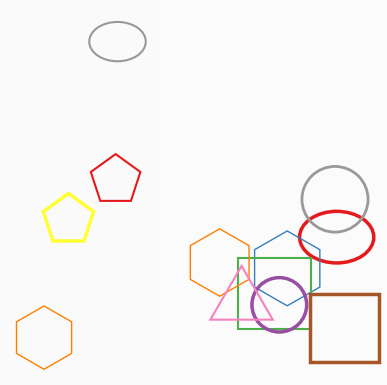[{"shape": "pentagon", "thickness": 1.5, "radius": 0.34, "center": [0.298, 0.533]}, {"shape": "oval", "thickness": 2.5, "radius": 0.48, "center": [0.869, 0.384]}, {"shape": "hexagon", "thickness": 1, "radius": 0.49, "center": [0.741, 0.303]}, {"shape": "square", "thickness": 1.5, "radius": 0.47, "center": [0.708, 0.238]}, {"shape": "circle", "thickness": 2.5, "radius": 0.35, "center": [0.721, 0.208]}, {"shape": "hexagon", "thickness": 1, "radius": 0.44, "center": [0.567, 0.318]}, {"shape": "hexagon", "thickness": 1, "radius": 0.41, "center": [0.114, 0.123]}, {"shape": "pentagon", "thickness": 2.5, "radius": 0.34, "center": [0.177, 0.429]}, {"shape": "square", "thickness": 2.5, "radius": 0.44, "center": [0.889, 0.149]}, {"shape": "triangle", "thickness": 1.5, "radius": 0.47, "center": [0.623, 0.216]}, {"shape": "oval", "thickness": 1.5, "radius": 0.36, "center": [0.303, 0.892]}, {"shape": "circle", "thickness": 2, "radius": 0.43, "center": [0.864, 0.482]}]